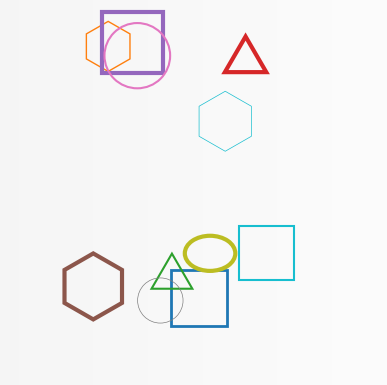[{"shape": "square", "thickness": 2, "radius": 0.36, "center": [0.514, 0.226]}, {"shape": "hexagon", "thickness": 1, "radius": 0.32, "center": [0.279, 0.879]}, {"shape": "triangle", "thickness": 1.5, "radius": 0.3, "center": [0.444, 0.28]}, {"shape": "triangle", "thickness": 3, "radius": 0.31, "center": [0.634, 0.843]}, {"shape": "square", "thickness": 3, "radius": 0.39, "center": [0.343, 0.889]}, {"shape": "hexagon", "thickness": 3, "radius": 0.43, "center": [0.241, 0.256]}, {"shape": "circle", "thickness": 1.5, "radius": 0.42, "center": [0.354, 0.855]}, {"shape": "circle", "thickness": 0.5, "radius": 0.29, "center": [0.414, 0.219]}, {"shape": "oval", "thickness": 3, "radius": 0.33, "center": [0.542, 0.342]}, {"shape": "square", "thickness": 1.5, "radius": 0.35, "center": [0.688, 0.342]}, {"shape": "hexagon", "thickness": 0.5, "radius": 0.39, "center": [0.581, 0.685]}]